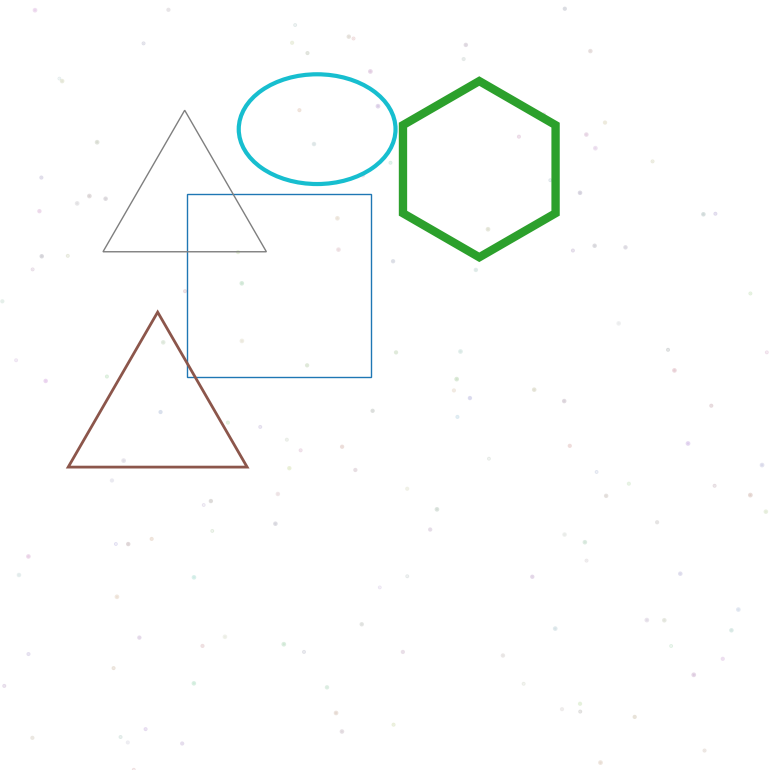[{"shape": "square", "thickness": 0.5, "radius": 0.59, "center": [0.362, 0.629]}, {"shape": "hexagon", "thickness": 3, "radius": 0.57, "center": [0.622, 0.78]}, {"shape": "triangle", "thickness": 1, "radius": 0.67, "center": [0.205, 0.46]}, {"shape": "triangle", "thickness": 0.5, "radius": 0.61, "center": [0.24, 0.734]}, {"shape": "oval", "thickness": 1.5, "radius": 0.51, "center": [0.412, 0.832]}]